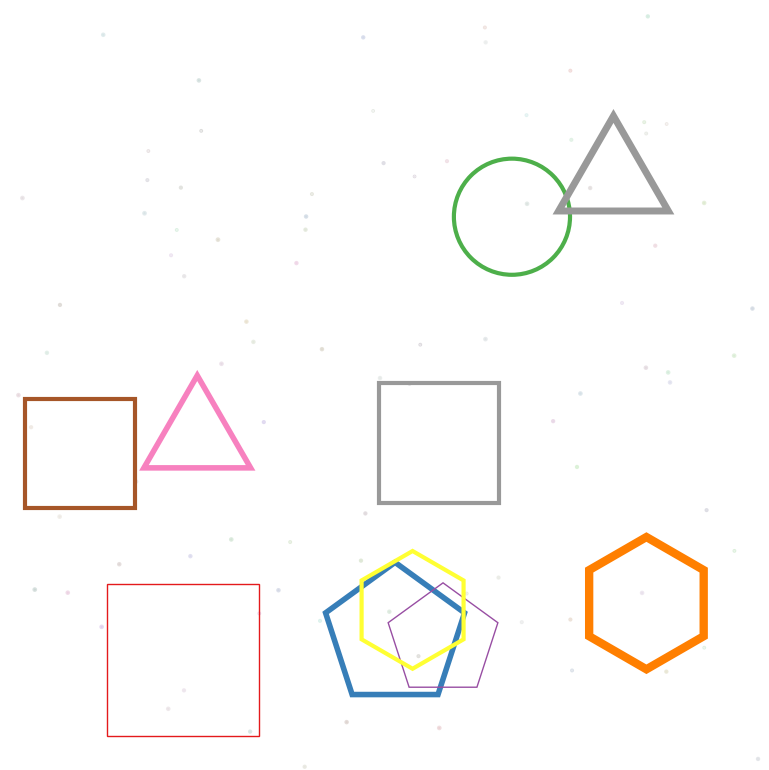[{"shape": "square", "thickness": 0.5, "radius": 0.49, "center": [0.238, 0.143]}, {"shape": "pentagon", "thickness": 2, "radius": 0.47, "center": [0.513, 0.175]}, {"shape": "circle", "thickness": 1.5, "radius": 0.38, "center": [0.665, 0.719]}, {"shape": "pentagon", "thickness": 0.5, "radius": 0.37, "center": [0.575, 0.168]}, {"shape": "hexagon", "thickness": 3, "radius": 0.43, "center": [0.84, 0.217]}, {"shape": "hexagon", "thickness": 1.5, "radius": 0.38, "center": [0.536, 0.208]}, {"shape": "square", "thickness": 1.5, "radius": 0.36, "center": [0.104, 0.411]}, {"shape": "triangle", "thickness": 2, "radius": 0.4, "center": [0.256, 0.432]}, {"shape": "square", "thickness": 1.5, "radius": 0.39, "center": [0.57, 0.425]}, {"shape": "triangle", "thickness": 2.5, "radius": 0.41, "center": [0.797, 0.767]}]